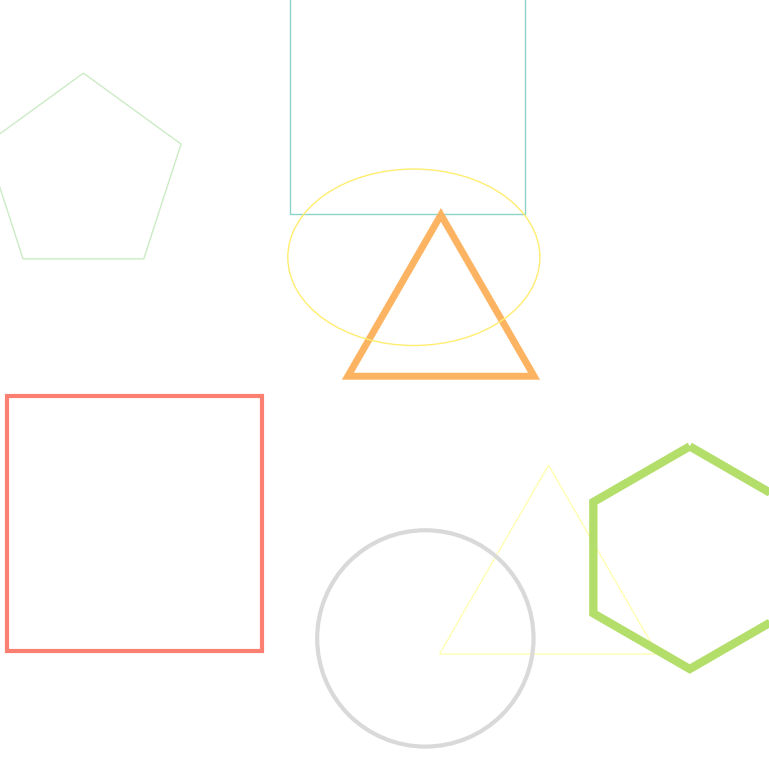[{"shape": "square", "thickness": 0.5, "radius": 0.76, "center": [0.53, 0.875]}, {"shape": "triangle", "thickness": 0.5, "radius": 0.82, "center": [0.712, 0.232]}, {"shape": "square", "thickness": 1.5, "radius": 0.83, "center": [0.175, 0.321]}, {"shape": "triangle", "thickness": 2.5, "radius": 0.7, "center": [0.573, 0.581]}, {"shape": "hexagon", "thickness": 3, "radius": 0.72, "center": [0.896, 0.276]}, {"shape": "circle", "thickness": 1.5, "radius": 0.7, "center": [0.552, 0.171]}, {"shape": "pentagon", "thickness": 0.5, "radius": 0.67, "center": [0.108, 0.772]}, {"shape": "oval", "thickness": 0.5, "radius": 0.82, "center": [0.537, 0.666]}]